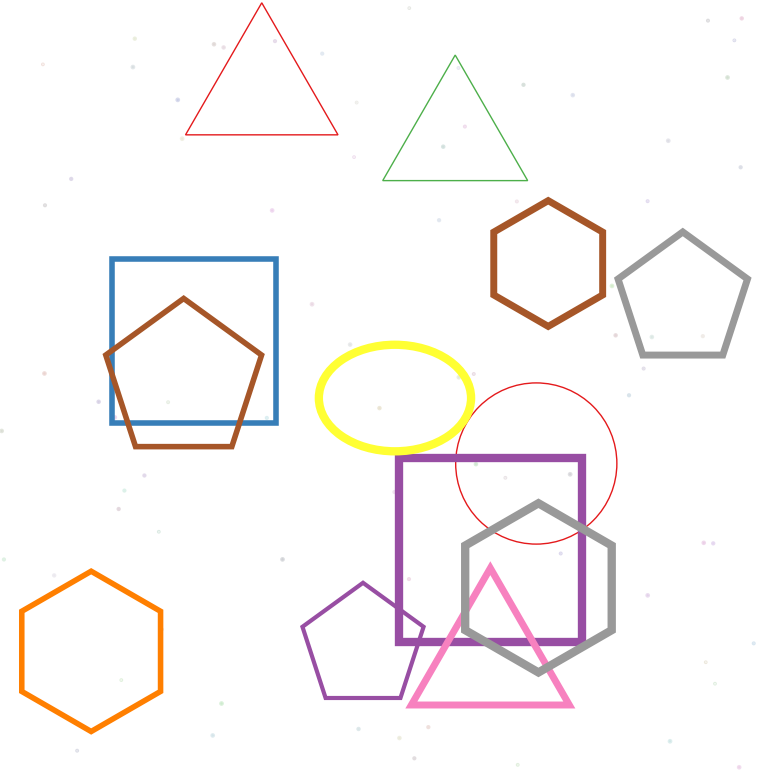[{"shape": "circle", "thickness": 0.5, "radius": 0.52, "center": [0.696, 0.398]}, {"shape": "triangle", "thickness": 0.5, "radius": 0.57, "center": [0.34, 0.882]}, {"shape": "square", "thickness": 2, "radius": 0.53, "center": [0.252, 0.557]}, {"shape": "triangle", "thickness": 0.5, "radius": 0.54, "center": [0.591, 0.82]}, {"shape": "pentagon", "thickness": 1.5, "radius": 0.41, "center": [0.471, 0.16]}, {"shape": "square", "thickness": 3, "radius": 0.6, "center": [0.637, 0.286]}, {"shape": "hexagon", "thickness": 2, "radius": 0.52, "center": [0.118, 0.154]}, {"shape": "oval", "thickness": 3, "radius": 0.49, "center": [0.513, 0.483]}, {"shape": "pentagon", "thickness": 2, "radius": 0.53, "center": [0.239, 0.506]}, {"shape": "hexagon", "thickness": 2.5, "radius": 0.41, "center": [0.712, 0.658]}, {"shape": "triangle", "thickness": 2.5, "radius": 0.59, "center": [0.637, 0.144]}, {"shape": "hexagon", "thickness": 3, "radius": 0.55, "center": [0.699, 0.237]}, {"shape": "pentagon", "thickness": 2.5, "radius": 0.44, "center": [0.887, 0.61]}]